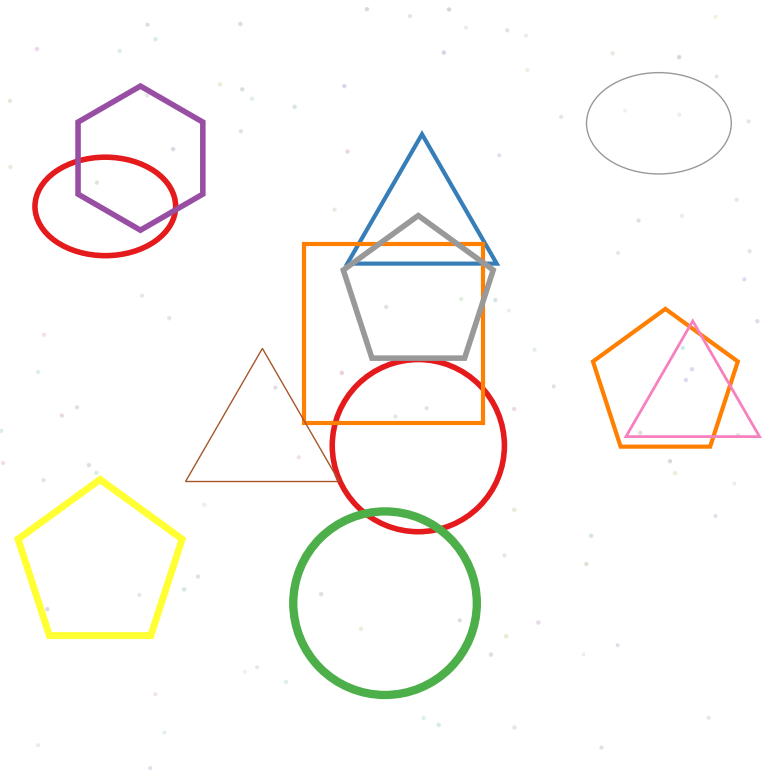[{"shape": "circle", "thickness": 2, "radius": 0.56, "center": [0.543, 0.421]}, {"shape": "oval", "thickness": 2, "radius": 0.46, "center": [0.137, 0.732]}, {"shape": "triangle", "thickness": 1.5, "radius": 0.56, "center": [0.548, 0.714]}, {"shape": "circle", "thickness": 3, "radius": 0.6, "center": [0.5, 0.217]}, {"shape": "hexagon", "thickness": 2, "radius": 0.47, "center": [0.182, 0.795]}, {"shape": "pentagon", "thickness": 1.5, "radius": 0.49, "center": [0.864, 0.5]}, {"shape": "square", "thickness": 1.5, "radius": 0.58, "center": [0.511, 0.567]}, {"shape": "pentagon", "thickness": 2.5, "radius": 0.56, "center": [0.13, 0.265]}, {"shape": "triangle", "thickness": 0.5, "radius": 0.58, "center": [0.341, 0.432]}, {"shape": "triangle", "thickness": 1, "radius": 0.5, "center": [0.9, 0.483]}, {"shape": "pentagon", "thickness": 2, "radius": 0.51, "center": [0.543, 0.618]}, {"shape": "oval", "thickness": 0.5, "radius": 0.47, "center": [0.856, 0.84]}]